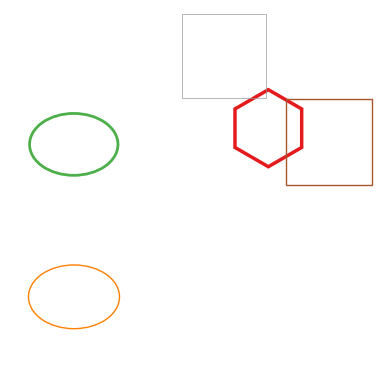[{"shape": "hexagon", "thickness": 2.5, "radius": 0.5, "center": [0.697, 0.667]}, {"shape": "oval", "thickness": 2, "radius": 0.57, "center": [0.192, 0.625]}, {"shape": "oval", "thickness": 1, "radius": 0.59, "center": [0.192, 0.229]}, {"shape": "square", "thickness": 1, "radius": 0.56, "center": [0.854, 0.632]}, {"shape": "square", "thickness": 0.5, "radius": 0.55, "center": [0.581, 0.854]}]